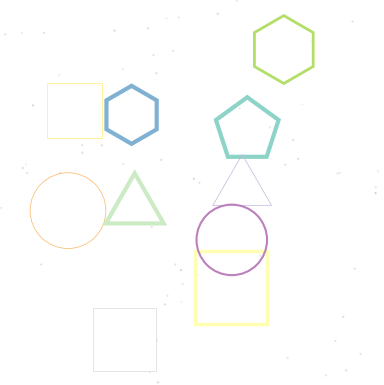[{"shape": "pentagon", "thickness": 3, "radius": 0.43, "center": [0.642, 0.662]}, {"shape": "square", "thickness": 2.5, "radius": 0.47, "center": [0.6, 0.253]}, {"shape": "triangle", "thickness": 0.5, "radius": 0.44, "center": [0.629, 0.51]}, {"shape": "hexagon", "thickness": 3, "radius": 0.38, "center": [0.342, 0.702]}, {"shape": "circle", "thickness": 0.5, "radius": 0.49, "center": [0.177, 0.453]}, {"shape": "hexagon", "thickness": 2, "radius": 0.44, "center": [0.737, 0.871]}, {"shape": "square", "thickness": 0.5, "radius": 0.41, "center": [0.323, 0.118]}, {"shape": "circle", "thickness": 1.5, "radius": 0.46, "center": [0.602, 0.377]}, {"shape": "triangle", "thickness": 3, "radius": 0.43, "center": [0.35, 0.463]}, {"shape": "square", "thickness": 0.5, "radius": 0.36, "center": [0.194, 0.713]}]